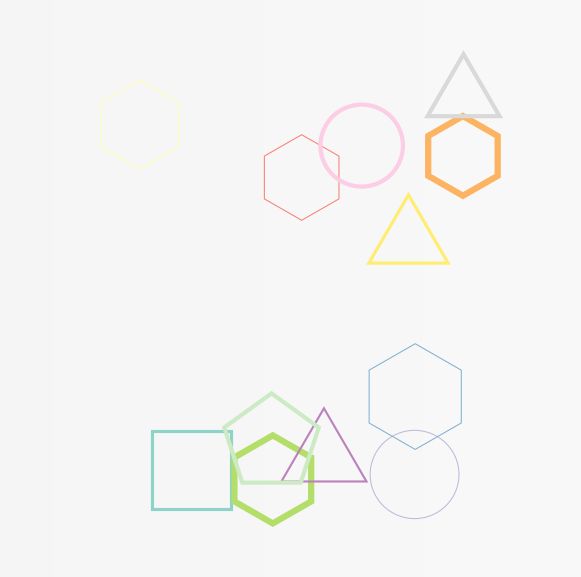[{"shape": "square", "thickness": 1.5, "radius": 0.34, "center": [0.33, 0.185]}, {"shape": "hexagon", "thickness": 0.5, "radius": 0.38, "center": [0.24, 0.783]}, {"shape": "circle", "thickness": 0.5, "radius": 0.38, "center": [0.713, 0.178]}, {"shape": "hexagon", "thickness": 0.5, "radius": 0.37, "center": [0.519, 0.692]}, {"shape": "hexagon", "thickness": 0.5, "radius": 0.46, "center": [0.714, 0.312]}, {"shape": "hexagon", "thickness": 3, "radius": 0.35, "center": [0.796, 0.729]}, {"shape": "hexagon", "thickness": 3, "radius": 0.38, "center": [0.469, 0.169]}, {"shape": "circle", "thickness": 2, "radius": 0.35, "center": [0.622, 0.747]}, {"shape": "triangle", "thickness": 2, "radius": 0.36, "center": [0.797, 0.834]}, {"shape": "triangle", "thickness": 1, "radius": 0.42, "center": [0.557, 0.208]}, {"shape": "pentagon", "thickness": 2, "radius": 0.43, "center": [0.467, 0.233]}, {"shape": "triangle", "thickness": 1.5, "radius": 0.39, "center": [0.703, 0.583]}]